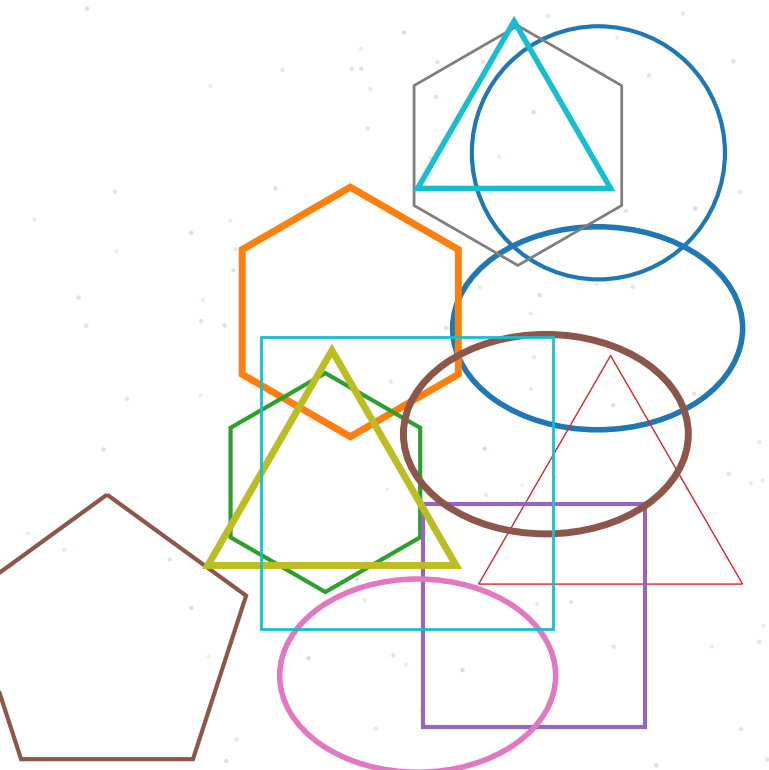[{"shape": "circle", "thickness": 1.5, "radius": 0.82, "center": [0.777, 0.802]}, {"shape": "oval", "thickness": 2, "radius": 0.94, "center": [0.776, 0.574]}, {"shape": "hexagon", "thickness": 2.5, "radius": 0.81, "center": [0.455, 0.595]}, {"shape": "hexagon", "thickness": 1.5, "radius": 0.71, "center": [0.423, 0.373]}, {"shape": "triangle", "thickness": 0.5, "radius": 0.99, "center": [0.793, 0.34]}, {"shape": "square", "thickness": 1.5, "radius": 0.72, "center": [0.693, 0.201]}, {"shape": "pentagon", "thickness": 1.5, "radius": 0.95, "center": [0.139, 0.168]}, {"shape": "oval", "thickness": 2.5, "radius": 0.93, "center": [0.709, 0.436]}, {"shape": "oval", "thickness": 2, "radius": 0.9, "center": [0.542, 0.123]}, {"shape": "hexagon", "thickness": 1, "radius": 0.78, "center": [0.673, 0.811]}, {"shape": "triangle", "thickness": 2.5, "radius": 0.93, "center": [0.431, 0.359]}, {"shape": "triangle", "thickness": 2, "radius": 0.72, "center": [0.668, 0.828]}, {"shape": "square", "thickness": 1, "radius": 0.95, "center": [0.529, 0.373]}]